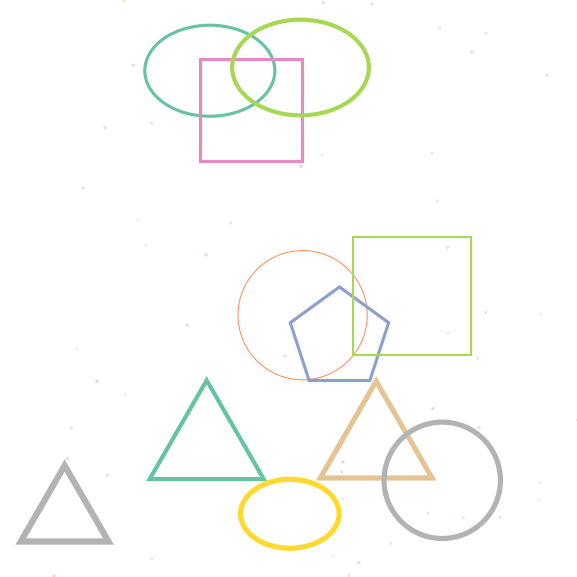[{"shape": "oval", "thickness": 1.5, "radius": 0.56, "center": [0.363, 0.877]}, {"shape": "triangle", "thickness": 2, "radius": 0.57, "center": [0.358, 0.227]}, {"shape": "circle", "thickness": 0.5, "radius": 0.56, "center": [0.524, 0.453]}, {"shape": "pentagon", "thickness": 1.5, "radius": 0.45, "center": [0.588, 0.413]}, {"shape": "square", "thickness": 1.5, "radius": 0.44, "center": [0.434, 0.808]}, {"shape": "square", "thickness": 1, "radius": 0.51, "center": [0.714, 0.487]}, {"shape": "oval", "thickness": 2, "radius": 0.59, "center": [0.52, 0.882]}, {"shape": "oval", "thickness": 2.5, "radius": 0.43, "center": [0.502, 0.109]}, {"shape": "triangle", "thickness": 2.5, "radius": 0.56, "center": [0.651, 0.227]}, {"shape": "circle", "thickness": 2.5, "radius": 0.5, "center": [0.766, 0.167]}, {"shape": "triangle", "thickness": 3, "radius": 0.44, "center": [0.112, 0.105]}]